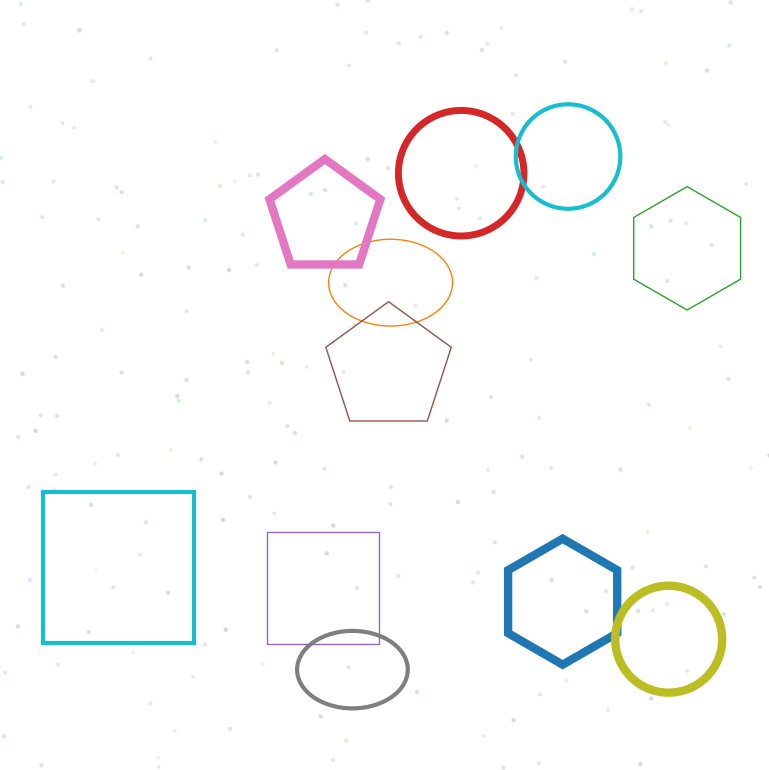[{"shape": "hexagon", "thickness": 3, "radius": 0.41, "center": [0.731, 0.219]}, {"shape": "oval", "thickness": 0.5, "radius": 0.4, "center": [0.507, 0.633]}, {"shape": "hexagon", "thickness": 0.5, "radius": 0.4, "center": [0.892, 0.678]}, {"shape": "circle", "thickness": 2.5, "radius": 0.41, "center": [0.599, 0.775]}, {"shape": "square", "thickness": 0.5, "radius": 0.36, "center": [0.42, 0.236]}, {"shape": "pentagon", "thickness": 0.5, "radius": 0.43, "center": [0.505, 0.523]}, {"shape": "pentagon", "thickness": 3, "radius": 0.38, "center": [0.422, 0.718]}, {"shape": "oval", "thickness": 1.5, "radius": 0.36, "center": [0.458, 0.13]}, {"shape": "circle", "thickness": 3, "radius": 0.35, "center": [0.868, 0.17]}, {"shape": "square", "thickness": 1.5, "radius": 0.49, "center": [0.154, 0.263]}, {"shape": "circle", "thickness": 1.5, "radius": 0.34, "center": [0.738, 0.797]}]